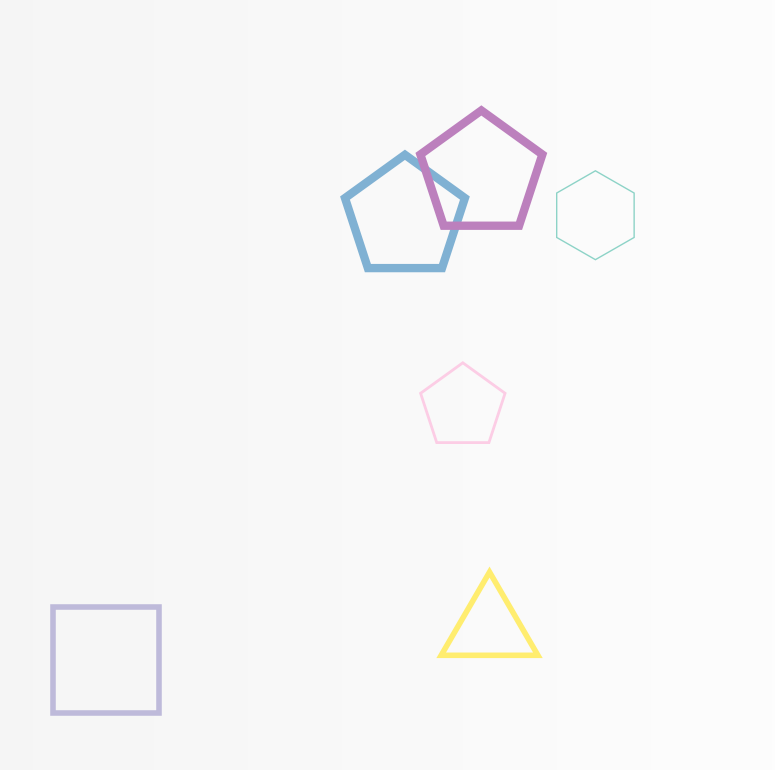[{"shape": "hexagon", "thickness": 0.5, "radius": 0.29, "center": [0.768, 0.72]}, {"shape": "square", "thickness": 2, "radius": 0.34, "center": [0.137, 0.143]}, {"shape": "pentagon", "thickness": 3, "radius": 0.41, "center": [0.523, 0.718]}, {"shape": "pentagon", "thickness": 1, "radius": 0.29, "center": [0.597, 0.472]}, {"shape": "pentagon", "thickness": 3, "radius": 0.41, "center": [0.621, 0.774]}, {"shape": "triangle", "thickness": 2, "radius": 0.36, "center": [0.632, 0.185]}]